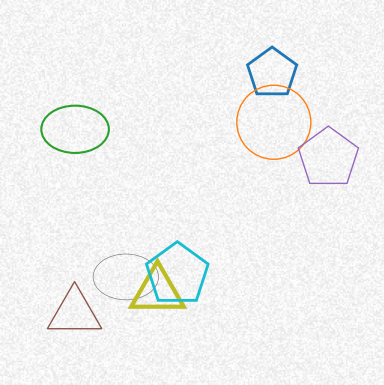[{"shape": "pentagon", "thickness": 2, "radius": 0.34, "center": [0.707, 0.811]}, {"shape": "circle", "thickness": 1, "radius": 0.48, "center": [0.711, 0.682]}, {"shape": "oval", "thickness": 1.5, "radius": 0.44, "center": [0.195, 0.664]}, {"shape": "pentagon", "thickness": 1, "radius": 0.41, "center": [0.853, 0.59]}, {"shape": "triangle", "thickness": 1, "radius": 0.41, "center": [0.194, 0.187]}, {"shape": "oval", "thickness": 0.5, "radius": 0.42, "center": [0.327, 0.281]}, {"shape": "triangle", "thickness": 3, "radius": 0.39, "center": [0.409, 0.243]}, {"shape": "pentagon", "thickness": 2, "radius": 0.42, "center": [0.461, 0.288]}]